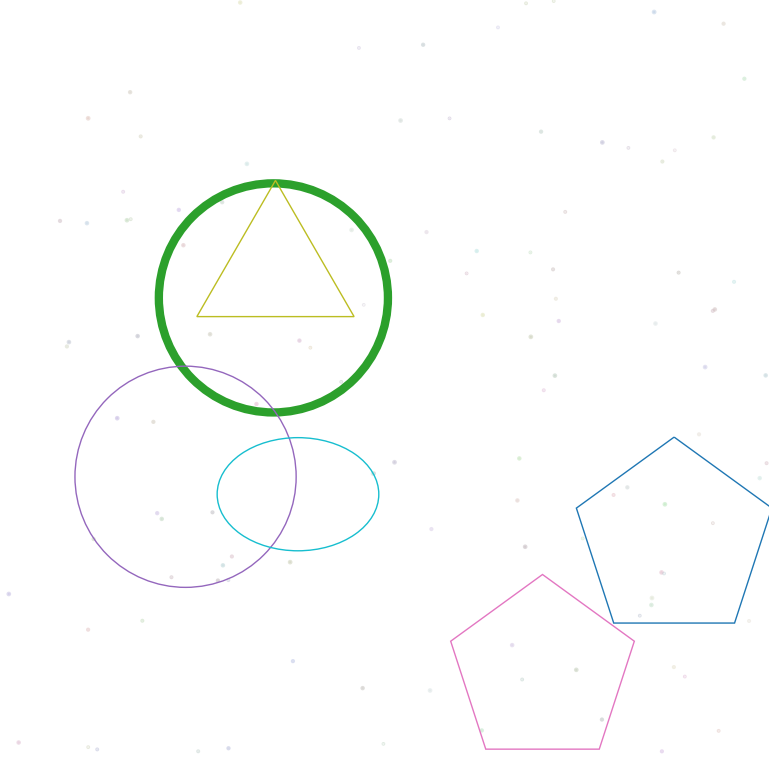[{"shape": "pentagon", "thickness": 0.5, "radius": 0.67, "center": [0.876, 0.299]}, {"shape": "circle", "thickness": 3, "radius": 0.74, "center": [0.355, 0.613]}, {"shape": "circle", "thickness": 0.5, "radius": 0.72, "center": [0.241, 0.381]}, {"shape": "pentagon", "thickness": 0.5, "radius": 0.63, "center": [0.705, 0.129]}, {"shape": "triangle", "thickness": 0.5, "radius": 0.59, "center": [0.358, 0.648]}, {"shape": "oval", "thickness": 0.5, "radius": 0.52, "center": [0.387, 0.358]}]